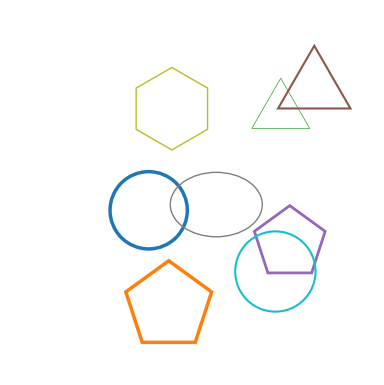[{"shape": "circle", "thickness": 2.5, "radius": 0.5, "center": [0.386, 0.454]}, {"shape": "pentagon", "thickness": 2.5, "radius": 0.59, "center": [0.438, 0.206]}, {"shape": "triangle", "thickness": 0.5, "radius": 0.43, "center": [0.729, 0.71]}, {"shape": "pentagon", "thickness": 2, "radius": 0.48, "center": [0.753, 0.369]}, {"shape": "triangle", "thickness": 1.5, "radius": 0.54, "center": [0.816, 0.773]}, {"shape": "oval", "thickness": 1, "radius": 0.6, "center": [0.562, 0.469]}, {"shape": "hexagon", "thickness": 1, "radius": 0.54, "center": [0.446, 0.718]}, {"shape": "circle", "thickness": 1.5, "radius": 0.52, "center": [0.715, 0.295]}]